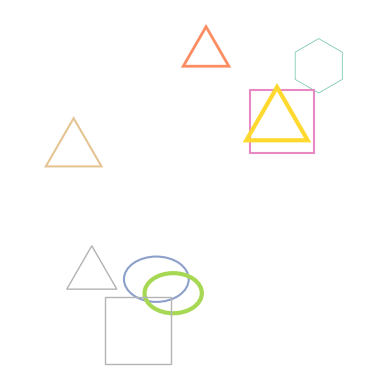[{"shape": "hexagon", "thickness": 0.5, "radius": 0.35, "center": [0.828, 0.829]}, {"shape": "triangle", "thickness": 2, "radius": 0.34, "center": [0.535, 0.862]}, {"shape": "oval", "thickness": 1.5, "radius": 0.42, "center": [0.406, 0.275]}, {"shape": "square", "thickness": 1.5, "radius": 0.41, "center": [0.733, 0.685]}, {"shape": "oval", "thickness": 3, "radius": 0.37, "center": [0.45, 0.238]}, {"shape": "triangle", "thickness": 3, "radius": 0.46, "center": [0.719, 0.682]}, {"shape": "triangle", "thickness": 1.5, "radius": 0.42, "center": [0.191, 0.61]}, {"shape": "square", "thickness": 1, "radius": 0.43, "center": [0.359, 0.141]}, {"shape": "triangle", "thickness": 1, "radius": 0.38, "center": [0.238, 0.286]}]